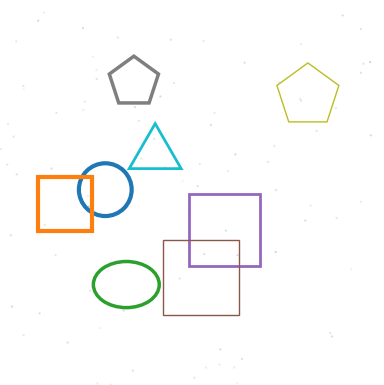[{"shape": "circle", "thickness": 3, "radius": 0.34, "center": [0.273, 0.507]}, {"shape": "square", "thickness": 3, "radius": 0.35, "center": [0.168, 0.47]}, {"shape": "oval", "thickness": 2.5, "radius": 0.43, "center": [0.328, 0.261]}, {"shape": "square", "thickness": 2, "radius": 0.47, "center": [0.583, 0.402]}, {"shape": "square", "thickness": 1, "radius": 0.49, "center": [0.522, 0.28]}, {"shape": "pentagon", "thickness": 2.5, "radius": 0.34, "center": [0.348, 0.787]}, {"shape": "pentagon", "thickness": 1, "radius": 0.42, "center": [0.8, 0.752]}, {"shape": "triangle", "thickness": 2, "radius": 0.39, "center": [0.403, 0.601]}]